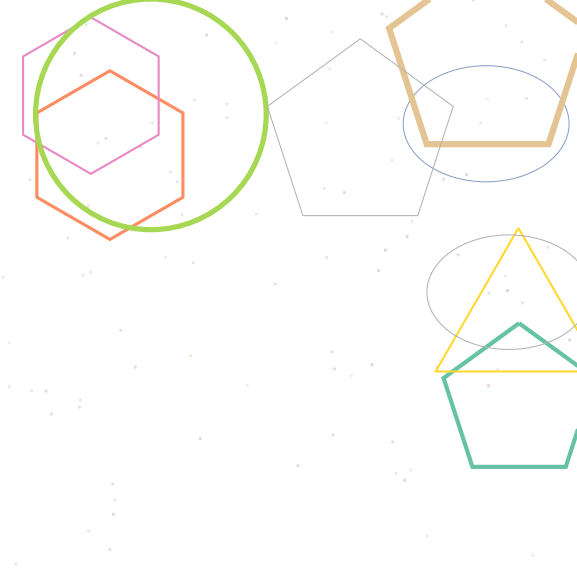[{"shape": "pentagon", "thickness": 2, "radius": 0.69, "center": [0.899, 0.302]}, {"shape": "hexagon", "thickness": 1.5, "radius": 0.73, "center": [0.19, 0.731]}, {"shape": "oval", "thickness": 0.5, "radius": 0.72, "center": [0.842, 0.785]}, {"shape": "hexagon", "thickness": 1, "radius": 0.68, "center": [0.157, 0.834]}, {"shape": "circle", "thickness": 2.5, "radius": 1.0, "center": [0.261, 0.801]}, {"shape": "triangle", "thickness": 1, "radius": 0.83, "center": [0.898, 0.439]}, {"shape": "pentagon", "thickness": 3, "radius": 0.9, "center": [0.844, 0.895]}, {"shape": "oval", "thickness": 0.5, "radius": 0.71, "center": [0.881, 0.493]}, {"shape": "pentagon", "thickness": 0.5, "radius": 0.85, "center": [0.624, 0.763]}]